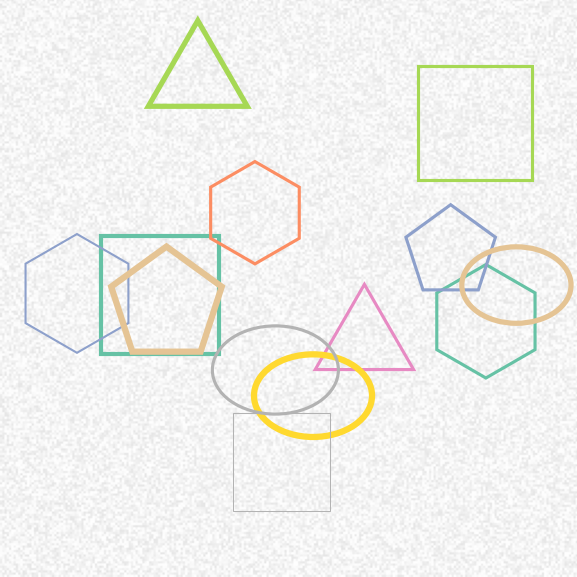[{"shape": "hexagon", "thickness": 1.5, "radius": 0.49, "center": [0.841, 0.443]}, {"shape": "square", "thickness": 2, "radius": 0.51, "center": [0.276, 0.489]}, {"shape": "hexagon", "thickness": 1.5, "radius": 0.44, "center": [0.441, 0.631]}, {"shape": "hexagon", "thickness": 1, "radius": 0.51, "center": [0.133, 0.491]}, {"shape": "pentagon", "thickness": 1.5, "radius": 0.41, "center": [0.78, 0.563]}, {"shape": "triangle", "thickness": 1.5, "radius": 0.49, "center": [0.631, 0.408]}, {"shape": "triangle", "thickness": 2.5, "radius": 0.49, "center": [0.342, 0.865]}, {"shape": "square", "thickness": 1.5, "radius": 0.49, "center": [0.823, 0.786]}, {"shape": "oval", "thickness": 3, "radius": 0.51, "center": [0.542, 0.314]}, {"shape": "pentagon", "thickness": 3, "radius": 0.5, "center": [0.288, 0.472]}, {"shape": "oval", "thickness": 2.5, "radius": 0.47, "center": [0.894, 0.506]}, {"shape": "oval", "thickness": 1.5, "radius": 0.55, "center": [0.477, 0.358]}, {"shape": "square", "thickness": 0.5, "radius": 0.42, "center": [0.487, 0.199]}]